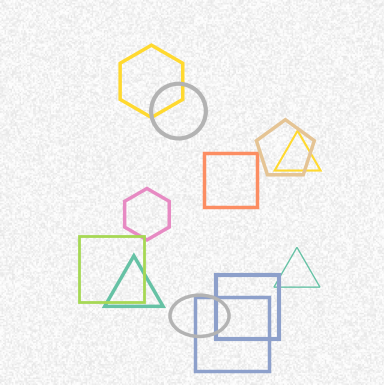[{"shape": "triangle", "thickness": 1, "radius": 0.34, "center": [0.771, 0.289]}, {"shape": "triangle", "thickness": 2.5, "radius": 0.44, "center": [0.348, 0.248]}, {"shape": "square", "thickness": 2.5, "radius": 0.35, "center": [0.599, 0.533]}, {"shape": "square", "thickness": 2.5, "radius": 0.48, "center": [0.602, 0.133]}, {"shape": "square", "thickness": 3, "radius": 0.41, "center": [0.643, 0.203]}, {"shape": "hexagon", "thickness": 2.5, "radius": 0.33, "center": [0.382, 0.444]}, {"shape": "square", "thickness": 2, "radius": 0.43, "center": [0.29, 0.301]}, {"shape": "triangle", "thickness": 1.5, "radius": 0.34, "center": [0.773, 0.592]}, {"shape": "hexagon", "thickness": 2.5, "radius": 0.47, "center": [0.393, 0.789]}, {"shape": "pentagon", "thickness": 2.5, "radius": 0.4, "center": [0.741, 0.61]}, {"shape": "oval", "thickness": 2.5, "radius": 0.38, "center": [0.518, 0.18]}, {"shape": "circle", "thickness": 3, "radius": 0.36, "center": [0.464, 0.711]}]